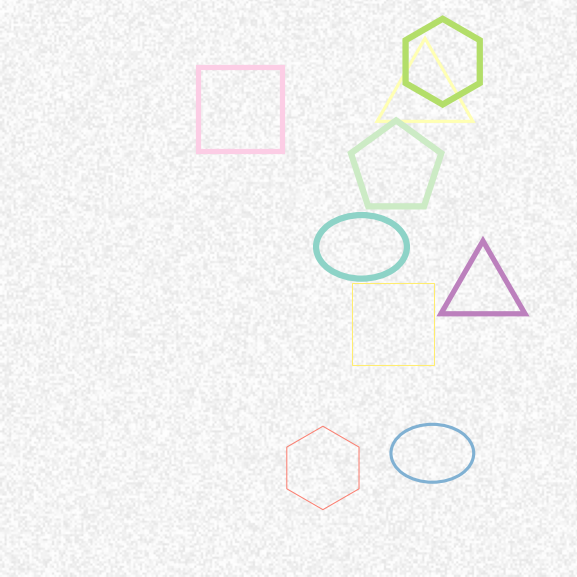[{"shape": "oval", "thickness": 3, "radius": 0.39, "center": [0.626, 0.572]}, {"shape": "triangle", "thickness": 1.5, "radius": 0.48, "center": [0.736, 0.837]}, {"shape": "hexagon", "thickness": 0.5, "radius": 0.36, "center": [0.559, 0.189]}, {"shape": "oval", "thickness": 1.5, "radius": 0.36, "center": [0.749, 0.214]}, {"shape": "hexagon", "thickness": 3, "radius": 0.37, "center": [0.767, 0.892]}, {"shape": "square", "thickness": 2.5, "radius": 0.36, "center": [0.416, 0.81]}, {"shape": "triangle", "thickness": 2.5, "radius": 0.42, "center": [0.836, 0.498]}, {"shape": "pentagon", "thickness": 3, "radius": 0.41, "center": [0.686, 0.708]}, {"shape": "square", "thickness": 0.5, "radius": 0.35, "center": [0.681, 0.438]}]